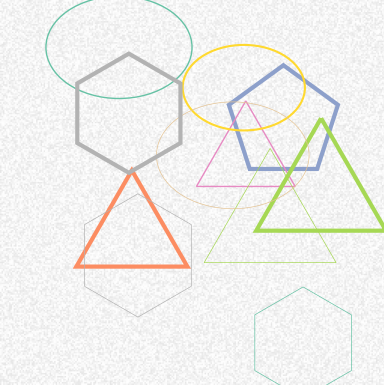[{"shape": "oval", "thickness": 1, "radius": 0.95, "center": [0.309, 0.877]}, {"shape": "hexagon", "thickness": 0.5, "radius": 0.72, "center": [0.787, 0.11]}, {"shape": "triangle", "thickness": 3, "radius": 0.83, "center": [0.342, 0.391]}, {"shape": "pentagon", "thickness": 3, "radius": 0.74, "center": [0.736, 0.682]}, {"shape": "triangle", "thickness": 1, "radius": 0.74, "center": [0.638, 0.59]}, {"shape": "triangle", "thickness": 3, "radius": 0.97, "center": [0.834, 0.498]}, {"shape": "triangle", "thickness": 0.5, "radius": 0.99, "center": [0.702, 0.417]}, {"shape": "oval", "thickness": 1.5, "radius": 0.79, "center": [0.633, 0.772]}, {"shape": "oval", "thickness": 0.5, "radius": 0.99, "center": [0.605, 0.597]}, {"shape": "hexagon", "thickness": 0.5, "radius": 0.8, "center": [0.358, 0.336]}, {"shape": "hexagon", "thickness": 3, "radius": 0.77, "center": [0.335, 0.706]}]